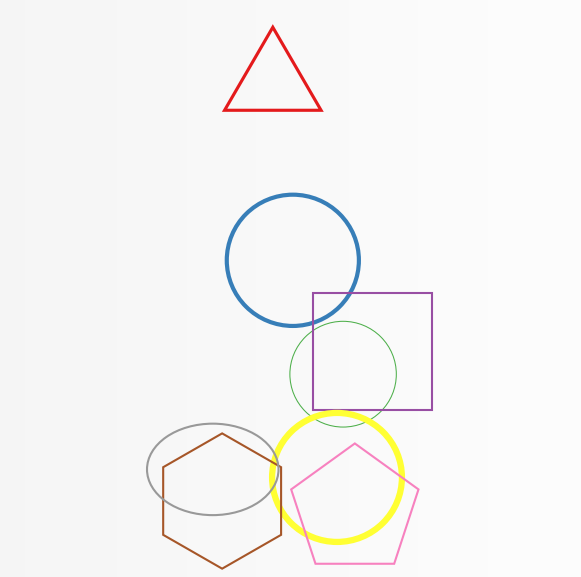[{"shape": "triangle", "thickness": 1.5, "radius": 0.48, "center": [0.469, 0.856]}, {"shape": "circle", "thickness": 2, "radius": 0.57, "center": [0.504, 0.548]}, {"shape": "circle", "thickness": 0.5, "radius": 0.46, "center": [0.59, 0.351]}, {"shape": "square", "thickness": 1, "radius": 0.51, "center": [0.641, 0.391]}, {"shape": "circle", "thickness": 3, "radius": 0.56, "center": [0.58, 0.172]}, {"shape": "hexagon", "thickness": 1, "radius": 0.59, "center": [0.382, 0.132]}, {"shape": "pentagon", "thickness": 1, "radius": 0.58, "center": [0.61, 0.116]}, {"shape": "oval", "thickness": 1, "radius": 0.57, "center": [0.366, 0.186]}]